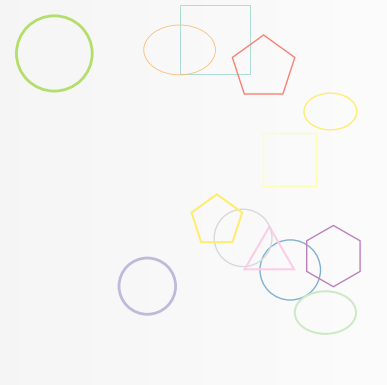[{"shape": "square", "thickness": 0.5, "radius": 0.45, "center": [0.554, 0.898]}, {"shape": "square", "thickness": 1, "radius": 0.35, "center": [0.747, 0.586]}, {"shape": "circle", "thickness": 2, "radius": 0.37, "center": [0.38, 0.257]}, {"shape": "pentagon", "thickness": 1, "radius": 0.42, "center": [0.68, 0.824]}, {"shape": "circle", "thickness": 1, "radius": 0.39, "center": [0.749, 0.299]}, {"shape": "oval", "thickness": 0.5, "radius": 0.46, "center": [0.463, 0.87]}, {"shape": "circle", "thickness": 2, "radius": 0.49, "center": [0.14, 0.861]}, {"shape": "triangle", "thickness": 1.5, "radius": 0.37, "center": [0.695, 0.337]}, {"shape": "circle", "thickness": 1, "radius": 0.37, "center": [0.627, 0.382]}, {"shape": "hexagon", "thickness": 1, "radius": 0.4, "center": [0.86, 0.335]}, {"shape": "oval", "thickness": 1.5, "radius": 0.4, "center": [0.84, 0.188]}, {"shape": "oval", "thickness": 1, "radius": 0.34, "center": [0.853, 0.71]}, {"shape": "pentagon", "thickness": 1.5, "radius": 0.34, "center": [0.56, 0.427]}]